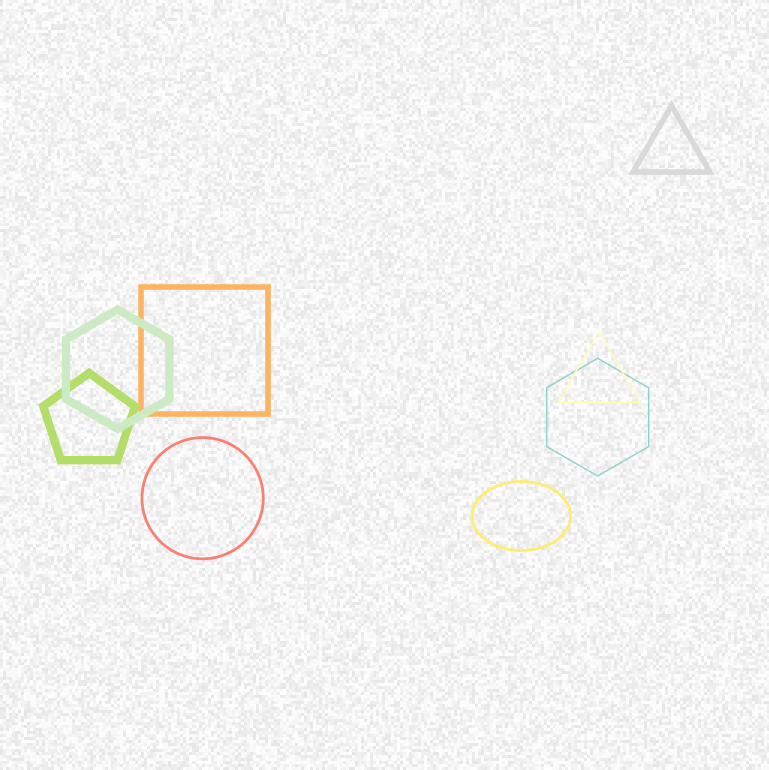[{"shape": "hexagon", "thickness": 0.5, "radius": 0.38, "center": [0.776, 0.458]}, {"shape": "triangle", "thickness": 0.5, "radius": 0.31, "center": [0.778, 0.508]}, {"shape": "circle", "thickness": 1, "radius": 0.39, "center": [0.263, 0.353]}, {"shape": "square", "thickness": 2, "radius": 0.41, "center": [0.266, 0.545]}, {"shape": "pentagon", "thickness": 3, "radius": 0.31, "center": [0.116, 0.453]}, {"shape": "triangle", "thickness": 2, "radius": 0.29, "center": [0.872, 0.805]}, {"shape": "hexagon", "thickness": 3, "radius": 0.39, "center": [0.153, 0.521]}, {"shape": "oval", "thickness": 1, "radius": 0.32, "center": [0.677, 0.33]}]